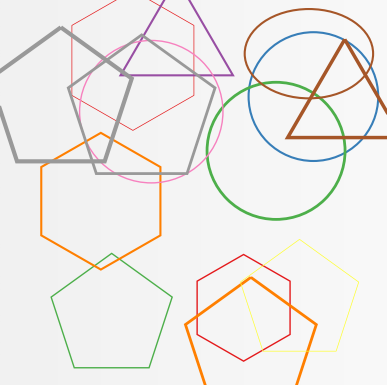[{"shape": "hexagon", "thickness": 0.5, "radius": 0.91, "center": [0.343, 0.843]}, {"shape": "hexagon", "thickness": 1, "radius": 0.69, "center": [0.629, 0.2]}, {"shape": "circle", "thickness": 1.5, "radius": 0.84, "center": [0.809, 0.749]}, {"shape": "circle", "thickness": 2, "radius": 0.89, "center": [0.712, 0.608]}, {"shape": "pentagon", "thickness": 1, "radius": 0.82, "center": [0.288, 0.178]}, {"shape": "triangle", "thickness": 1.5, "radius": 0.84, "center": [0.456, 0.888]}, {"shape": "hexagon", "thickness": 1.5, "radius": 0.89, "center": [0.26, 0.477]}, {"shape": "pentagon", "thickness": 2, "radius": 0.89, "center": [0.647, 0.102]}, {"shape": "pentagon", "thickness": 0.5, "radius": 0.8, "center": [0.773, 0.218]}, {"shape": "triangle", "thickness": 2.5, "radius": 0.85, "center": [0.89, 0.728]}, {"shape": "oval", "thickness": 1.5, "radius": 0.83, "center": [0.797, 0.861]}, {"shape": "circle", "thickness": 1, "radius": 0.92, "center": [0.39, 0.71]}, {"shape": "pentagon", "thickness": 2, "radius": 1.0, "center": [0.366, 0.71]}, {"shape": "pentagon", "thickness": 3, "radius": 0.96, "center": [0.157, 0.737]}]